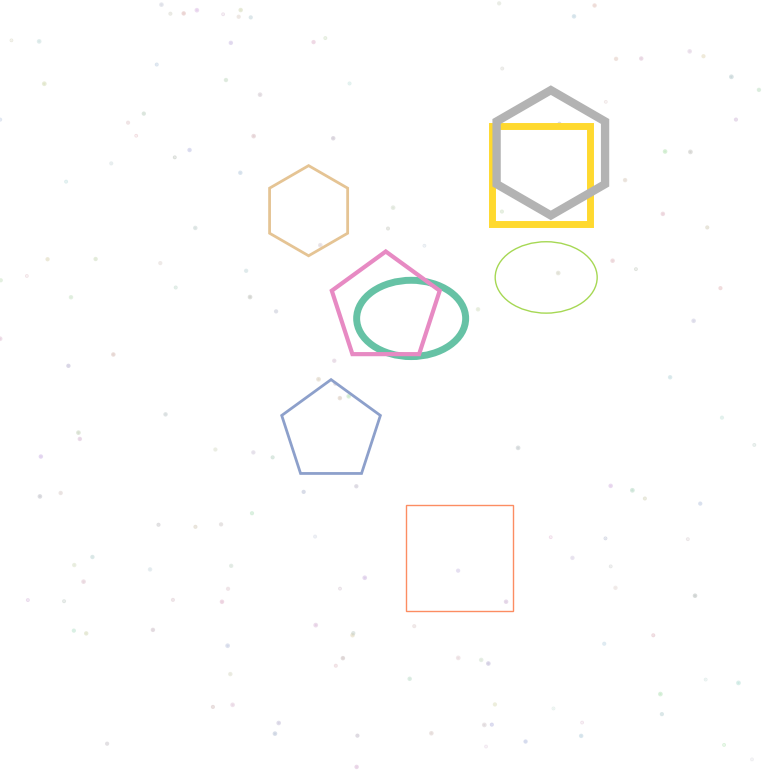[{"shape": "oval", "thickness": 2.5, "radius": 0.35, "center": [0.534, 0.586]}, {"shape": "square", "thickness": 0.5, "radius": 0.35, "center": [0.597, 0.275]}, {"shape": "pentagon", "thickness": 1, "radius": 0.34, "center": [0.43, 0.44]}, {"shape": "pentagon", "thickness": 1.5, "radius": 0.37, "center": [0.501, 0.6]}, {"shape": "oval", "thickness": 0.5, "radius": 0.33, "center": [0.709, 0.64]}, {"shape": "square", "thickness": 2.5, "radius": 0.32, "center": [0.702, 0.773]}, {"shape": "hexagon", "thickness": 1, "radius": 0.29, "center": [0.401, 0.726]}, {"shape": "hexagon", "thickness": 3, "radius": 0.41, "center": [0.715, 0.802]}]